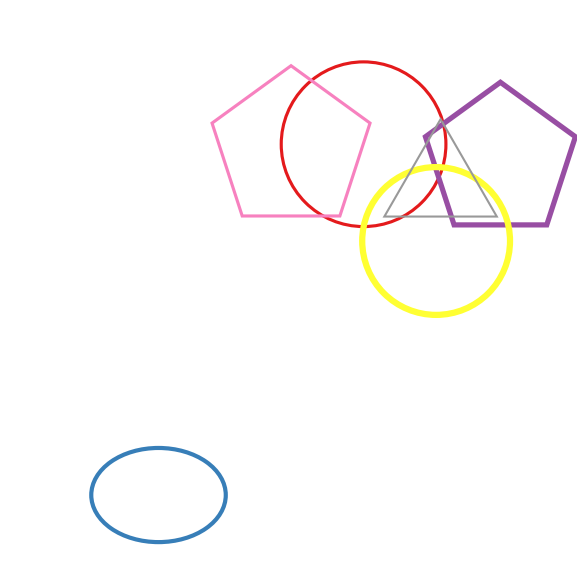[{"shape": "circle", "thickness": 1.5, "radius": 0.71, "center": [0.63, 0.749]}, {"shape": "oval", "thickness": 2, "radius": 0.58, "center": [0.274, 0.142]}, {"shape": "pentagon", "thickness": 2.5, "radius": 0.68, "center": [0.867, 0.72]}, {"shape": "circle", "thickness": 3, "radius": 0.64, "center": [0.755, 0.582]}, {"shape": "pentagon", "thickness": 1.5, "radius": 0.72, "center": [0.504, 0.742]}, {"shape": "triangle", "thickness": 1, "radius": 0.56, "center": [0.763, 0.68]}]